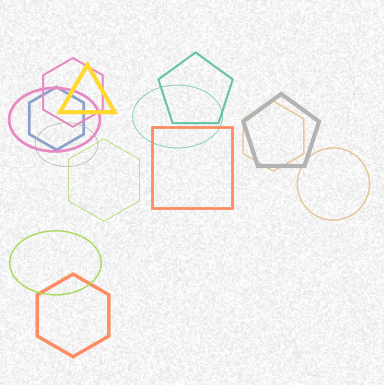[{"shape": "oval", "thickness": 0.5, "radius": 0.58, "center": [0.461, 0.697]}, {"shape": "pentagon", "thickness": 1.5, "radius": 0.51, "center": [0.508, 0.762]}, {"shape": "square", "thickness": 2, "radius": 0.53, "center": [0.499, 0.565]}, {"shape": "hexagon", "thickness": 2.5, "radius": 0.54, "center": [0.19, 0.181]}, {"shape": "hexagon", "thickness": 2, "radius": 0.41, "center": [0.147, 0.692]}, {"shape": "hexagon", "thickness": 1.5, "radius": 0.45, "center": [0.189, 0.76]}, {"shape": "oval", "thickness": 2, "radius": 0.59, "center": [0.142, 0.689]}, {"shape": "hexagon", "thickness": 0.5, "radius": 0.53, "center": [0.27, 0.532]}, {"shape": "oval", "thickness": 1, "radius": 0.59, "center": [0.144, 0.317]}, {"shape": "triangle", "thickness": 3, "radius": 0.41, "center": [0.227, 0.75]}, {"shape": "hexagon", "thickness": 1, "radius": 0.45, "center": [0.71, 0.646]}, {"shape": "circle", "thickness": 1, "radius": 0.47, "center": [0.866, 0.522]}, {"shape": "pentagon", "thickness": 3, "radius": 0.52, "center": [0.73, 0.653]}, {"shape": "oval", "thickness": 0.5, "radius": 0.41, "center": [0.173, 0.624]}]